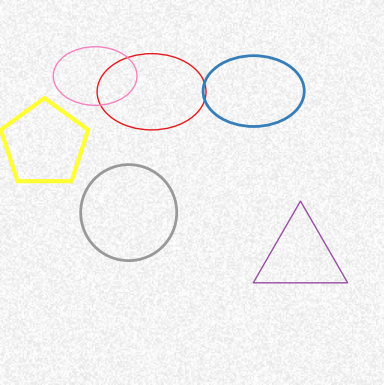[{"shape": "oval", "thickness": 1, "radius": 0.71, "center": [0.394, 0.762]}, {"shape": "oval", "thickness": 2, "radius": 0.66, "center": [0.659, 0.763]}, {"shape": "triangle", "thickness": 1, "radius": 0.71, "center": [0.78, 0.336]}, {"shape": "pentagon", "thickness": 3, "radius": 0.6, "center": [0.116, 0.626]}, {"shape": "oval", "thickness": 1, "radius": 0.54, "center": [0.247, 0.803]}, {"shape": "circle", "thickness": 2, "radius": 0.62, "center": [0.334, 0.448]}]